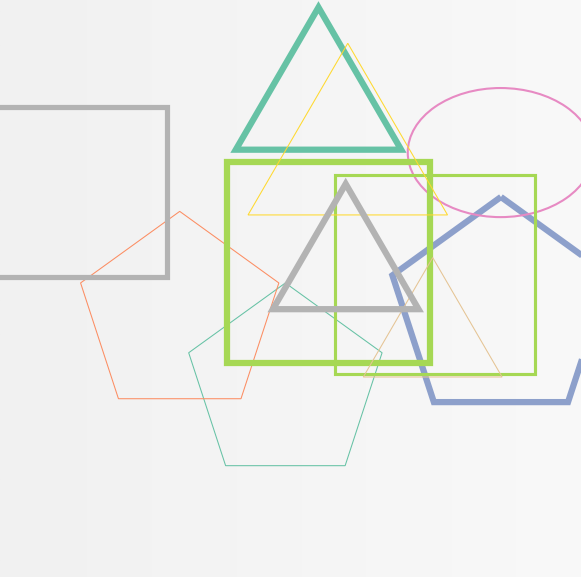[{"shape": "triangle", "thickness": 3, "radius": 0.82, "center": [0.548, 0.822]}, {"shape": "pentagon", "thickness": 0.5, "radius": 0.87, "center": [0.491, 0.334]}, {"shape": "pentagon", "thickness": 0.5, "radius": 0.9, "center": [0.309, 0.454]}, {"shape": "pentagon", "thickness": 3, "radius": 0.98, "center": [0.862, 0.462]}, {"shape": "oval", "thickness": 1, "radius": 0.8, "center": [0.861, 0.735]}, {"shape": "square", "thickness": 3, "radius": 0.87, "center": [0.565, 0.544]}, {"shape": "square", "thickness": 1.5, "radius": 0.86, "center": [0.748, 0.524]}, {"shape": "triangle", "thickness": 0.5, "radius": 0.99, "center": [0.598, 0.726]}, {"shape": "triangle", "thickness": 0.5, "radius": 0.69, "center": [0.744, 0.415]}, {"shape": "triangle", "thickness": 3, "radius": 0.72, "center": [0.595, 0.536]}, {"shape": "square", "thickness": 2.5, "radius": 0.74, "center": [0.141, 0.667]}]